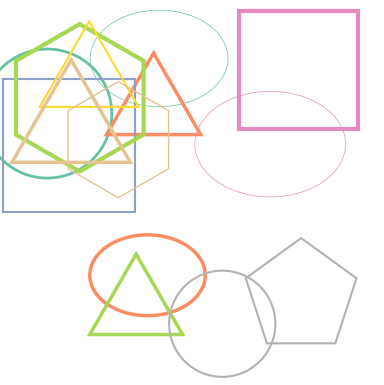[{"shape": "oval", "thickness": 0.5, "radius": 0.9, "center": [0.413, 0.848]}, {"shape": "circle", "thickness": 2, "radius": 0.84, "center": [0.123, 0.705]}, {"shape": "oval", "thickness": 2.5, "radius": 0.75, "center": [0.383, 0.285]}, {"shape": "triangle", "thickness": 2.5, "radius": 0.71, "center": [0.399, 0.721]}, {"shape": "square", "thickness": 1.5, "radius": 0.86, "center": [0.179, 0.622]}, {"shape": "oval", "thickness": 0.5, "radius": 0.98, "center": [0.702, 0.626]}, {"shape": "square", "thickness": 3, "radius": 0.77, "center": [0.775, 0.817]}, {"shape": "hexagon", "thickness": 3, "radius": 0.96, "center": [0.207, 0.746]}, {"shape": "triangle", "thickness": 2.5, "radius": 0.7, "center": [0.354, 0.201]}, {"shape": "triangle", "thickness": 1.5, "radius": 0.74, "center": [0.232, 0.796]}, {"shape": "hexagon", "thickness": 1, "radius": 0.75, "center": [0.307, 0.637]}, {"shape": "triangle", "thickness": 2.5, "radius": 0.89, "center": [0.185, 0.667]}, {"shape": "pentagon", "thickness": 1.5, "radius": 0.76, "center": [0.782, 0.23]}, {"shape": "circle", "thickness": 1.5, "radius": 0.69, "center": [0.577, 0.159]}]